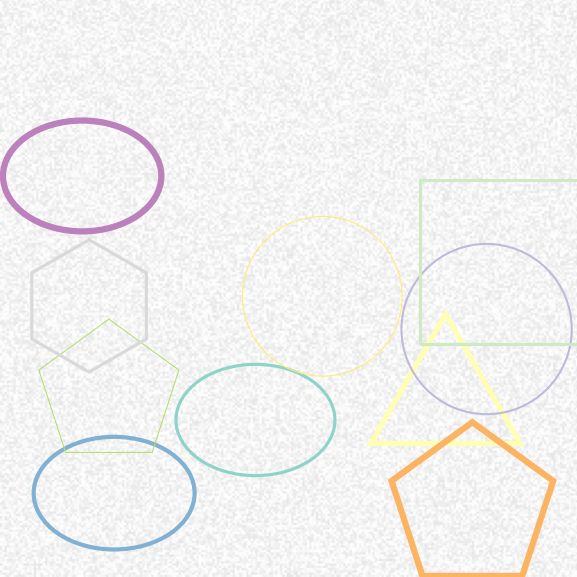[{"shape": "oval", "thickness": 1.5, "radius": 0.69, "center": [0.442, 0.272]}, {"shape": "triangle", "thickness": 2.5, "radius": 0.75, "center": [0.771, 0.306]}, {"shape": "circle", "thickness": 1, "radius": 0.74, "center": [0.843, 0.429]}, {"shape": "oval", "thickness": 2, "radius": 0.7, "center": [0.198, 0.145]}, {"shape": "pentagon", "thickness": 3, "radius": 0.74, "center": [0.818, 0.121]}, {"shape": "pentagon", "thickness": 0.5, "radius": 0.64, "center": [0.189, 0.319]}, {"shape": "hexagon", "thickness": 1.5, "radius": 0.57, "center": [0.154, 0.469]}, {"shape": "oval", "thickness": 3, "radius": 0.69, "center": [0.142, 0.694]}, {"shape": "square", "thickness": 1.5, "radius": 0.71, "center": [0.869, 0.545]}, {"shape": "circle", "thickness": 0.5, "radius": 0.69, "center": [0.558, 0.486]}]